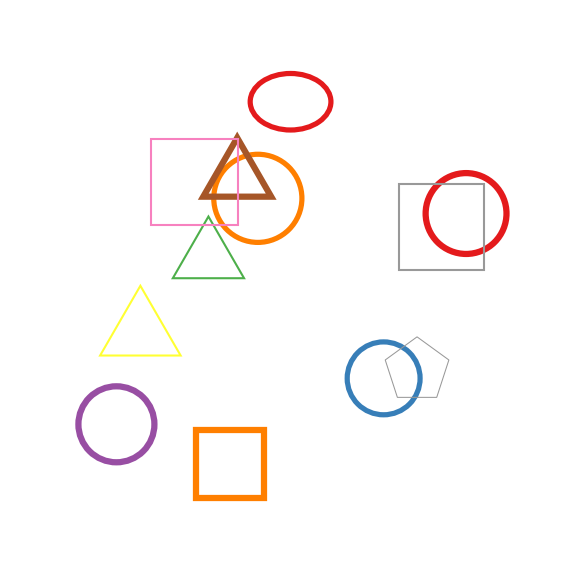[{"shape": "circle", "thickness": 3, "radius": 0.35, "center": [0.807, 0.629]}, {"shape": "oval", "thickness": 2.5, "radius": 0.35, "center": [0.503, 0.823]}, {"shape": "circle", "thickness": 2.5, "radius": 0.32, "center": [0.664, 0.344]}, {"shape": "triangle", "thickness": 1, "radius": 0.36, "center": [0.361, 0.553]}, {"shape": "circle", "thickness": 3, "radius": 0.33, "center": [0.202, 0.264]}, {"shape": "circle", "thickness": 2.5, "radius": 0.38, "center": [0.446, 0.656]}, {"shape": "square", "thickness": 3, "radius": 0.29, "center": [0.398, 0.196]}, {"shape": "triangle", "thickness": 1, "radius": 0.4, "center": [0.243, 0.424]}, {"shape": "triangle", "thickness": 3, "radius": 0.34, "center": [0.411, 0.693]}, {"shape": "square", "thickness": 1, "radius": 0.37, "center": [0.337, 0.684]}, {"shape": "square", "thickness": 1, "radius": 0.37, "center": [0.765, 0.605]}, {"shape": "pentagon", "thickness": 0.5, "radius": 0.29, "center": [0.722, 0.358]}]